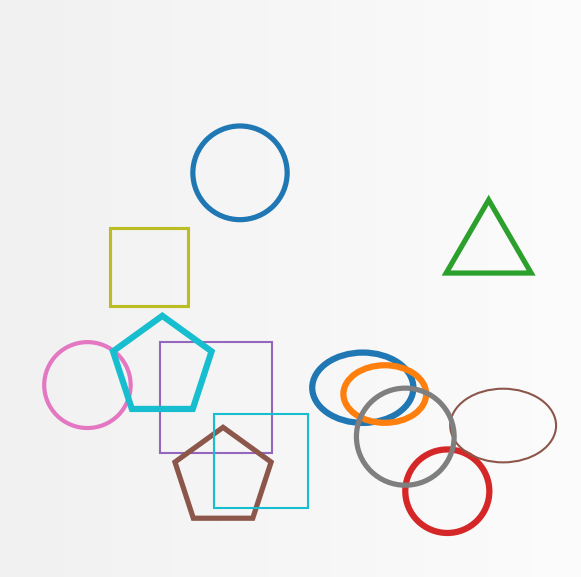[{"shape": "circle", "thickness": 2.5, "radius": 0.41, "center": [0.413, 0.7]}, {"shape": "oval", "thickness": 3, "radius": 0.43, "center": [0.624, 0.328]}, {"shape": "oval", "thickness": 3, "radius": 0.36, "center": [0.662, 0.317]}, {"shape": "triangle", "thickness": 2.5, "radius": 0.42, "center": [0.841, 0.569]}, {"shape": "circle", "thickness": 3, "radius": 0.36, "center": [0.77, 0.149]}, {"shape": "square", "thickness": 1, "radius": 0.48, "center": [0.372, 0.31]}, {"shape": "oval", "thickness": 1, "radius": 0.46, "center": [0.866, 0.262]}, {"shape": "pentagon", "thickness": 2.5, "radius": 0.43, "center": [0.384, 0.172]}, {"shape": "circle", "thickness": 2, "radius": 0.37, "center": [0.15, 0.332]}, {"shape": "circle", "thickness": 2.5, "radius": 0.42, "center": [0.697, 0.243]}, {"shape": "square", "thickness": 1.5, "radius": 0.34, "center": [0.257, 0.537]}, {"shape": "pentagon", "thickness": 3, "radius": 0.45, "center": [0.279, 0.363]}, {"shape": "square", "thickness": 1, "radius": 0.41, "center": [0.449, 0.201]}]